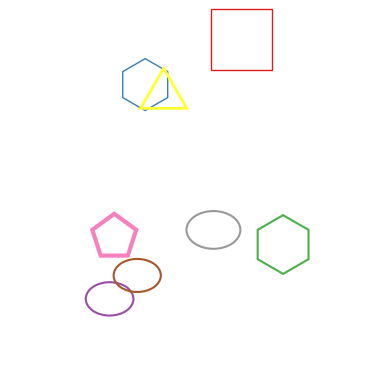[{"shape": "square", "thickness": 1, "radius": 0.4, "center": [0.626, 0.897]}, {"shape": "hexagon", "thickness": 1, "radius": 0.34, "center": [0.377, 0.78]}, {"shape": "hexagon", "thickness": 1.5, "radius": 0.38, "center": [0.735, 0.365]}, {"shape": "oval", "thickness": 1.5, "radius": 0.31, "center": [0.285, 0.224]}, {"shape": "triangle", "thickness": 2, "radius": 0.35, "center": [0.425, 0.753]}, {"shape": "oval", "thickness": 1.5, "radius": 0.31, "center": [0.356, 0.285]}, {"shape": "pentagon", "thickness": 3, "radius": 0.3, "center": [0.297, 0.385]}, {"shape": "oval", "thickness": 1.5, "radius": 0.35, "center": [0.554, 0.403]}]